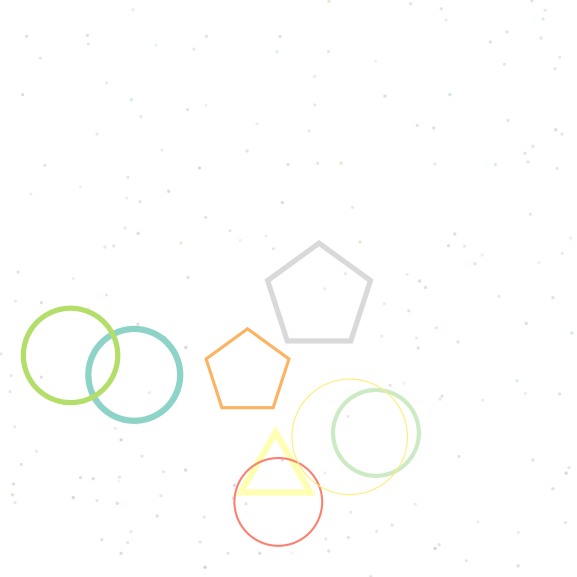[{"shape": "circle", "thickness": 3, "radius": 0.4, "center": [0.232, 0.35]}, {"shape": "triangle", "thickness": 3, "radius": 0.35, "center": [0.477, 0.181]}, {"shape": "circle", "thickness": 1, "radius": 0.38, "center": [0.482, 0.13]}, {"shape": "pentagon", "thickness": 1.5, "radius": 0.38, "center": [0.429, 0.354]}, {"shape": "circle", "thickness": 2.5, "radius": 0.41, "center": [0.122, 0.384]}, {"shape": "pentagon", "thickness": 2.5, "radius": 0.47, "center": [0.552, 0.484]}, {"shape": "circle", "thickness": 2, "radius": 0.37, "center": [0.651, 0.249]}, {"shape": "circle", "thickness": 0.5, "radius": 0.5, "center": [0.606, 0.243]}]